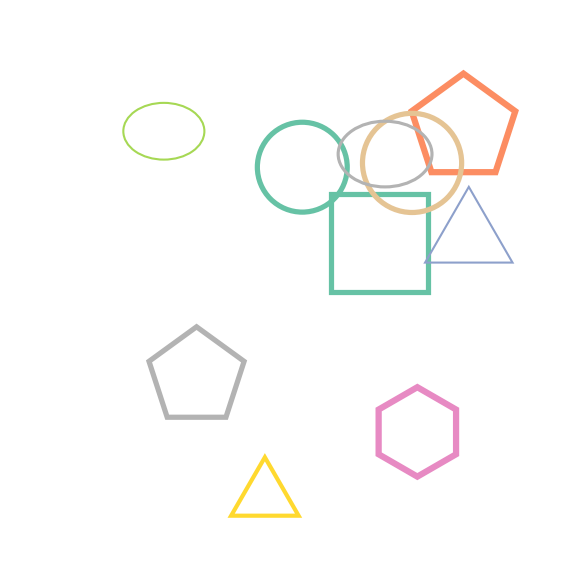[{"shape": "circle", "thickness": 2.5, "radius": 0.39, "center": [0.523, 0.71]}, {"shape": "square", "thickness": 2.5, "radius": 0.42, "center": [0.657, 0.579]}, {"shape": "pentagon", "thickness": 3, "radius": 0.47, "center": [0.803, 0.777]}, {"shape": "triangle", "thickness": 1, "radius": 0.44, "center": [0.812, 0.588]}, {"shape": "hexagon", "thickness": 3, "radius": 0.39, "center": [0.723, 0.251]}, {"shape": "oval", "thickness": 1, "radius": 0.35, "center": [0.284, 0.772]}, {"shape": "triangle", "thickness": 2, "radius": 0.34, "center": [0.459, 0.14]}, {"shape": "circle", "thickness": 2.5, "radius": 0.43, "center": [0.714, 0.717]}, {"shape": "pentagon", "thickness": 2.5, "radius": 0.43, "center": [0.34, 0.347]}, {"shape": "oval", "thickness": 1.5, "radius": 0.41, "center": [0.667, 0.732]}]